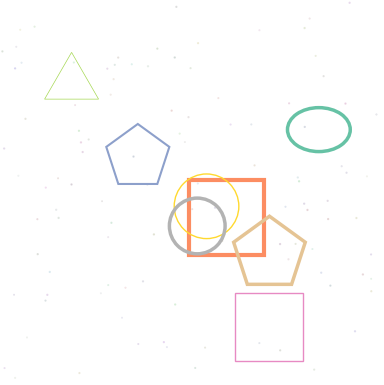[{"shape": "oval", "thickness": 2.5, "radius": 0.41, "center": [0.828, 0.663]}, {"shape": "square", "thickness": 3, "radius": 0.49, "center": [0.589, 0.436]}, {"shape": "pentagon", "thickness": 1.5, "radius": 0.43, "center": [0.358, 0.592]}, {"shape": "square", "thickness": 1, "radius": 0.44, "center": [0.699, 0.151]}, {"shape": "triangle", "thickness": 0.5, "radius": 0.4, "center": [0.186, 0.783]}, {"shape": "circle", "thickness": 1, "radius": 0.42, "center": [0.536, 0.464]}, {"shape": "pentagon", "thickness": 2.5, "radius": 0.49, "center": [0.7, 0.341]}, {"shape": "circle", "thickness": 2.5, "radius": 0.36, "center": [0.512, 0.413]}]